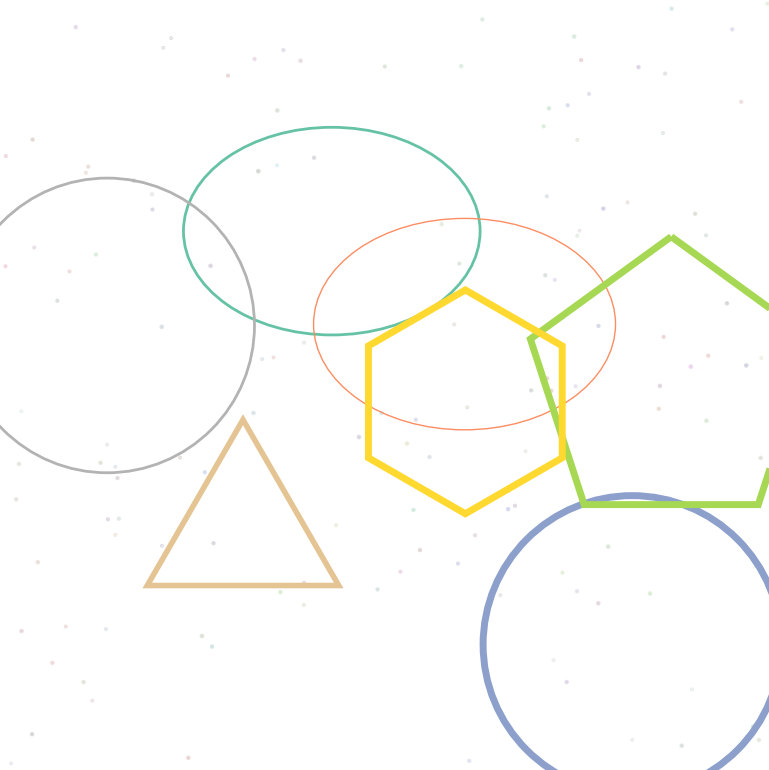[{"shape": "oval", "thickness": 1, "radius": 0.96, "center": [0.431, 0.7]}, {"shape": "oval", "thickness": 0.5, "radius": 0.98, "center": [0.603, 0.579]}, {"shape": "circle", "thickness": 2.5, "radius": 0.97, "center": [0.821, 0.163]}, {"shape": "pentagon", "thickness": 2.5, "radius": 0.96, "center": [0.872, 0.5]}, {"shape": "hexagon", "thickness": 2.5, "radius": 0.73, "center": [0.604, 0.478]}, {"shape": "triangle", "thickness": 2, "radius": 0.72, "center": [0.316, 0.311]}, {"shape": "circle", "thickness": 1, "radius": 0.96, "center": [0.139, 0.577]}]